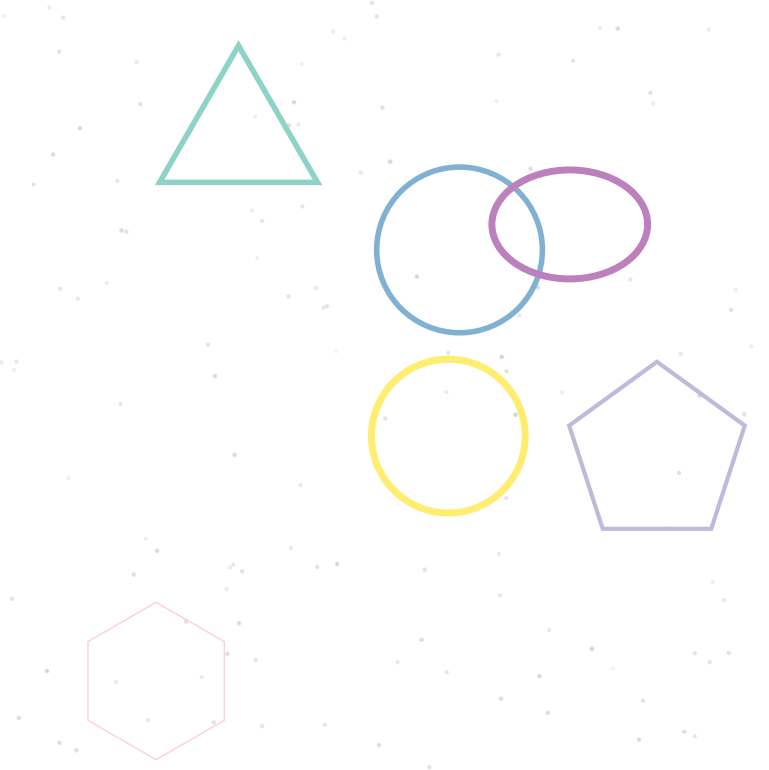[{"shape": "triangle", "thickness": 2, "radius": 0.59, "center": [0.31, 0.822]}, {"shape": "pentagon", "thickness": 1.5, "radius": 0.6, "center": [0.853, 0.41]}, {"shape": "circle", "thickness": 2, "radius": 0.54, "center": [0.597, 0.675]}, {"shape": "hexagon", "thickness": 0.5, "radius": 0.51, "center": [0.203, 0.116]}, {"shape": "oval", "thickness": 2.5, "radius": 0.51, "center": [0.74, 0.709]}, {"shape": "circle", "thickness": 2.5, "radius": 0.5, "center": [0.582, 0.434]}]